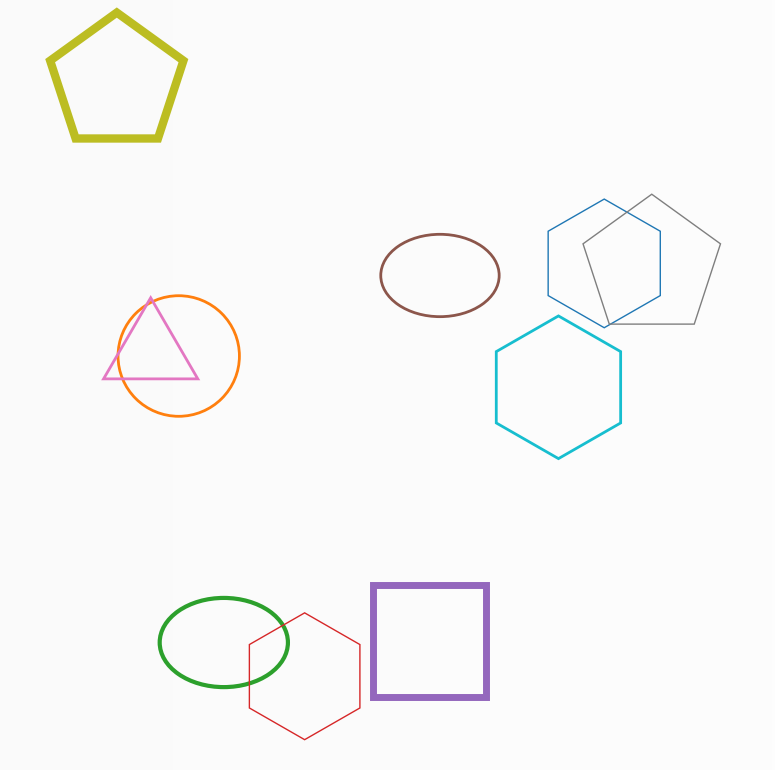[{"shape": "hexagon", "thickness": 0.5, "radius": 0.42, "center": [0.78, 0.658]}, {"shape": "circle", "thickness": 1, "radius": 0.39, "center": [0.231, 0.538]}, {"shape": "oval", "thickness": 1.5, "radius": 0.41, "center": [0.289, 0.166]}, {"shape": "hexagon", "thickness": 0.5, "radius": 0.41, "center": [0.393, 0.122]}, {"shape": "square", "thickness": 2.5, "radius": 0.37, "center": [0.554, 0.168]}, {"shape": "oval", "thickness": 1, "radius": 0.38, "center": [0.568, 0.642]}, {"shape": "triangle", "thickness": 1, "radius": 0.35, "center": [0.194, 0.543]}, {"shape": "pentagon", "thickness": 0.5, "radius": 0.47, "center": [0.841, 0.655]}, {"shape": "pentagon", "thickness": 3, "radius": 0.45, "center": [0.151, 0.893]}, {"shape": "hexagon", "thickness": 1, "radius": 0.46, "center": [0.721, 0.497]}]